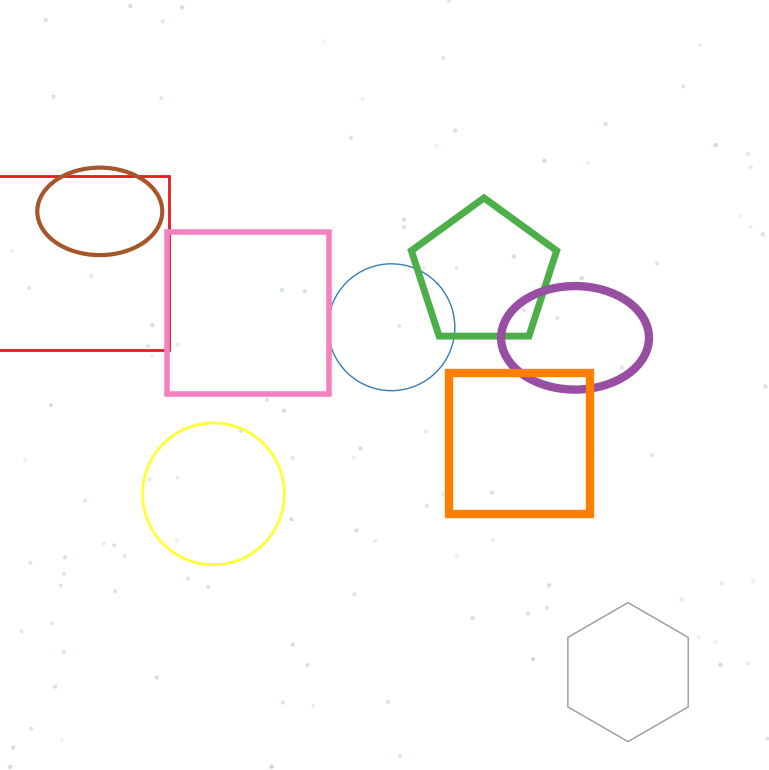[{"shape": "square", "thickness": 1, "radius": 0.56, "center": [0.106, 0.659]}, {"shape": "circle", "thickness": 0.5, "radius": 0.41, "center": [0.508, 0.575]}, {"shape": "pentagon", "thickness": 2.5, "radius": 0.5, "center": [0.629, 0.644]}, {"shape": "oval", "thickness": 3, "radius": 0.48, "center": [0.747, 0.561]}, {"shape": "square", "thickness": 3, "radius": 0.46, "center": [0.675, 0.424]}, {"shape": "circle", "thickness": 1, "radius": 0.46, "center": [0.277, 0.359]}, {"shape": "oval", "thickness": 1.5, "radius": 0.41, "center": [0.13, 0.725]}, {"shape": "square", "thickness": 2, "radius": 0.52, "center": [0.322, 0.593]}, {"shape": "hexagon", "thickness": 0.5, "radius": 0.45, "center": [0.816, 0.127]}]